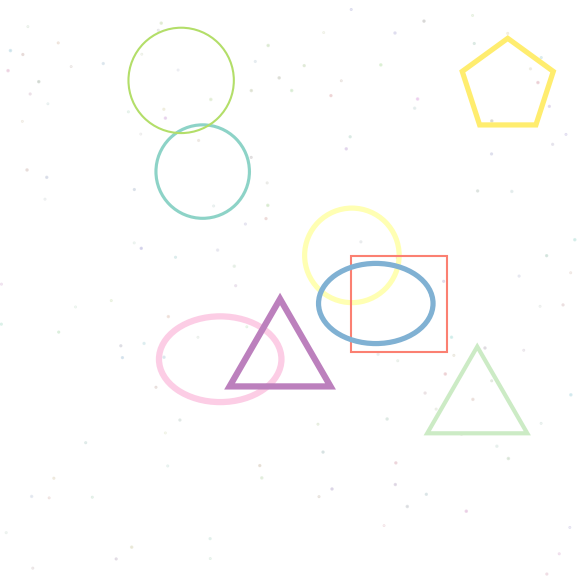[{"shape": "circle", "thickness": 1.5, "radius": 0.4, "center": [0.351, 0.702]}, {"shape": "circle", "thickness": 2.5, "radius": 0.41, "center": [0.609, 0.557]}, {"shape": "square", "thickness": 1, "radius": 0.42, "center": [0.69, 0.472]}, {"shape": "oval", "thickness": 2.5, "radius": 0.5, "center": [0.651, 0.474]}, {"shape": "circle", "thickness": 1, "radius": 0.46, "center": [0.314, 0.86]}, {"shape": "oval", "thickness": 3, "radius": 0.53, "center": [0.381, 0.377]}, {"shape": "triangle", "thickness": 3, "radius": 0.5, "center": [0.485, 0.38]}, {"shape": "triangle", "thickness": 2, "radius": 0.5, "center": [0.826, 0.299]}, {"shape": "pentagon", "thickness": 2.5, "radius": 0.41, "center": [0.879, 0.85]}]